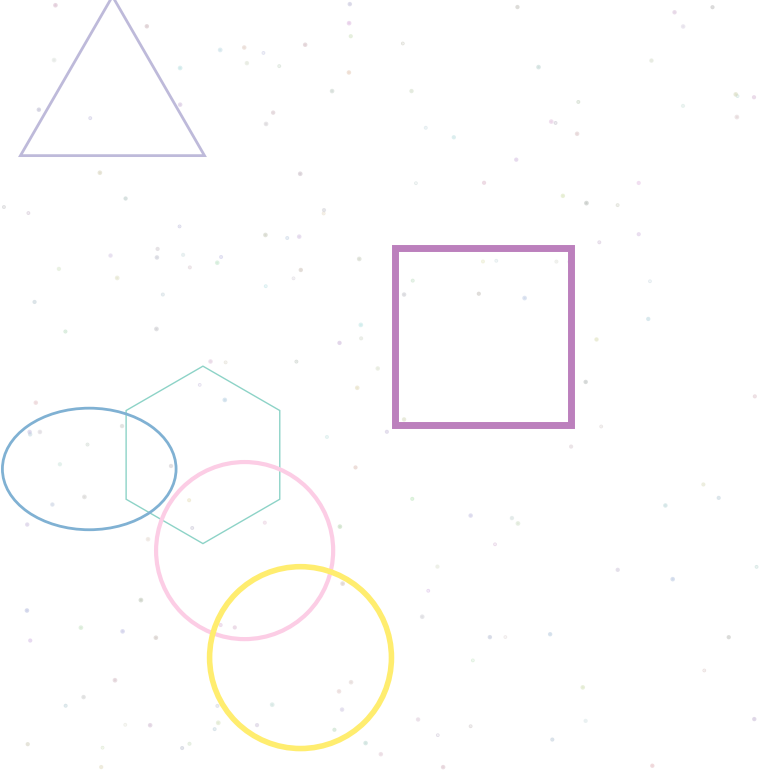[{"shape": "hexagon", "thickness": 0.5, "radius": 0.58, "center": [0.264, 0.409]}, {"shape": "triangle", "thickness": 1, "radius": 0.69, "center": [0.146, 0.867]}, {"shape": "oval", "thickness": 1, "radius": 0.56, "center": [0.116, 0.391]}, {"shape": "circle", "thickness": 1.5, "radius": 0.57, "center": [0.318, 0.285]}, {"shape": "square", "thickness": 2.5, "radius": 0.57, "center": [0.628, 0.563]}, {"shape": "circle", "thickness": 2, "radius": 0.59, "center": [0.39, 0.146]}]